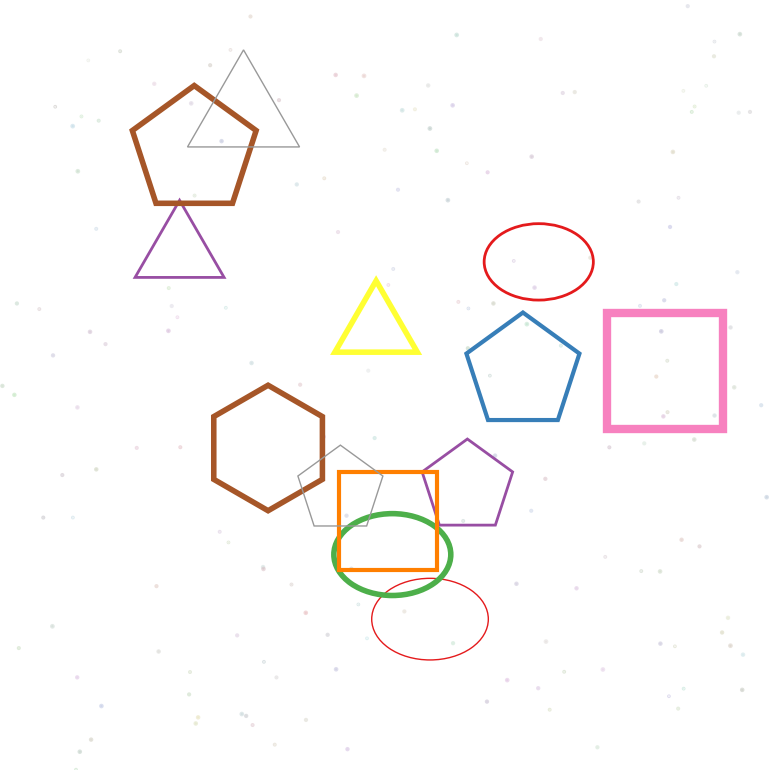[{"shape": "oval", "thickness": 1, "radius": 0.35, "center": [0.7, 0.66]}, {"shape": "oval", "thickness": 0.5, "radius": 0.38, "center": [0.558, 0.196]}, {"shape": "pentagon", "thickness": 1.5, "radius": 0.39, "center": [0.679, 0.517]}, {"shape": "oval", "thickness": 2, "radius": 0.38, "center": [0.51, 0.28]}, {"shape": "triangle", "thickness": 1, "radius": 0.33, "center": [0.233, 0.673]}, {"shape": "pentagon", "thickness": 1, "radius": 0.31, "center": [0.607, 0.368]}, {"shape": "square", "thickness": 1.5, "radius": 0.32, "center": [0.504, 0.324]}, {"shape": "triangle", "thickness": 2, "radius": 0.31, "center": [0.488, 0.574]}, {"shape": "hexagon", "thickness": 2, "radius": 0.41, "center": [0.348, 0.418]}, {"shape": "pentagon", "thickness": 2, "radius": 0.42, "center": [0.252, 0.804]}, {"shape": "square", "thickness": 3, "radius": 0.38, "center": [0.863, 0.518]}, {"shape": "pentagon", "thickness": 0.5, "radius": 0.29, "center": [0.442, 0.364]}, {"shape": "triangle", "thickness": 0.5, "radius": 0.42, "center": [0.316, 0.851]}]